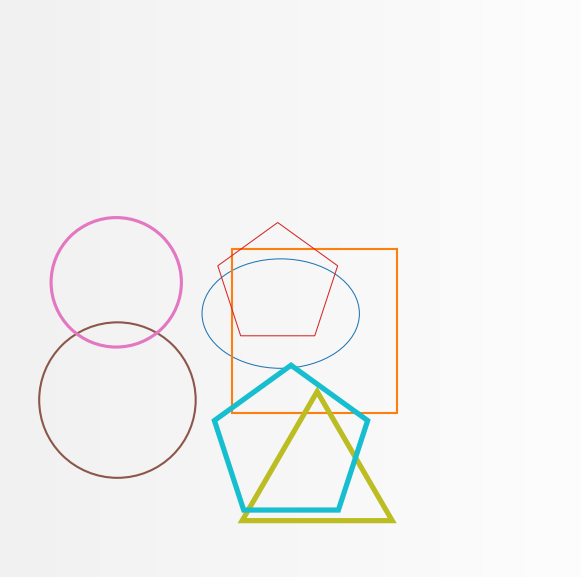[{"shape": "oval", "thickness": 0.5, "radius": 0.68, "center": [0.483, 0.456]}, {"shape": "square", "thickness": 1, "radius": 0.71, "center": [0.54, 0.426]}, {"shape": "pentagon", "thickness": 0.5, "radius": 0.54, "center": [0.478, 0.505]}, {"shape": "circle", "thickness": 1, "radius": 0.67, "center": [0.202, 0.306]}, {"shape": "circle", "thickness": 1.5, "radius": 0.56, "center": [0.2, 0.51]}, {"shape": "triangle", "thickness": 2.5, "radius": 0.75, "center": [0.546, 0.172]}, {"shape": "pentagon", "thickness": 2.5, "radius": 0.69, "center": [0.501, 0.228]}]